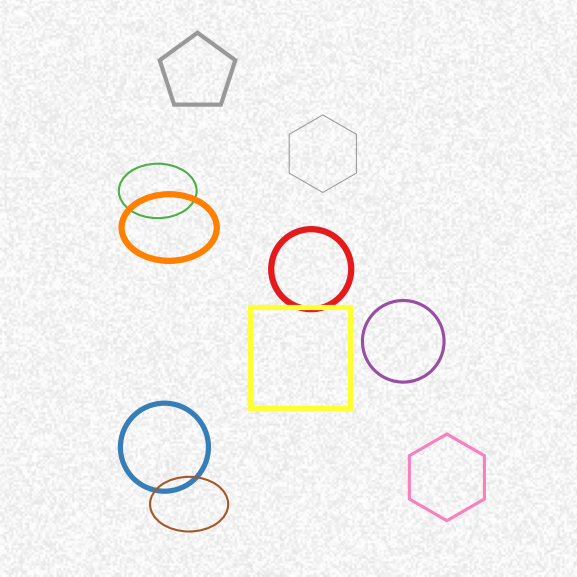[{"shape": "circle", "thickness": 3, "radius": 0.35, "center": [0.539, 0.533]}, {"shape": "circle", "thickness": 2.5, "radius": 0.38, "center": [0.285, 0.225]}, {"shape": "oval", "thickness": 1, "radius": 0.34, "center": [0.273, 0.669]}, {"shape": "circle", "thickness": 1.5, "radius": 0.35, "center": [0.698, 0.408]}, {"shape": "oval", "thickness": 3, "radius": 0.41, "center": [0.293, 0.605]}, {"shape": "square", "thickness": 2.5, "radius": 0.44, "center": [0.519, 0.38]}, {"shape": "oval", "thickness": 1, "radius": 0.34, "center": [0.327, 0.126]}, {"shape": "hexagon", "thickness": 1.5, "radius": 0.38, "center": [0.774, 0.173]}, {"shape": "hexagon", "thickness": 0.5, "radius": 0.34, "center": [0.559, 0.733]}, {"shape": "pentagon", "thickness": 2, "radius": 0.34, "center": [0.342, 0.874]}]